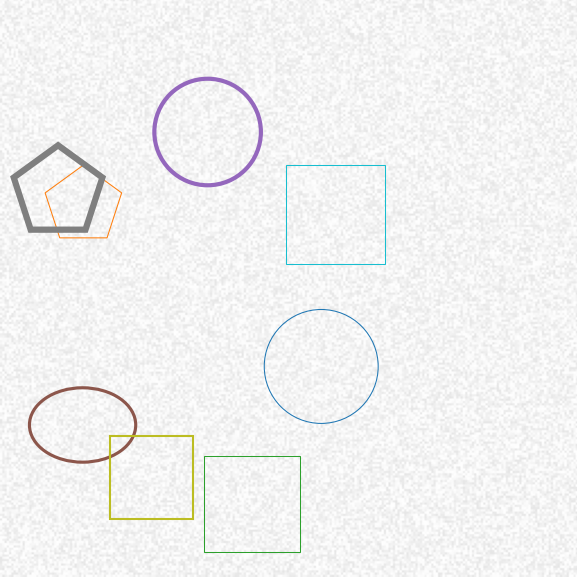[{"shape": "circle", "thickness": 0.5, "radius": 0.49, "center": [0.556, 0.365]}, {"shape": "pentagon", "thickness": 0.5, "radius": 0.35, "center": [0.144, 0.644]}, {"shape": "square", "thickness": 0.5, "radius": 0.42, "center": [0.437, 0.126]}, {"shape": "circle", "thickness": 2, "radius": 0.46, "center": [0.36, 0.771]}, {"shape": "oval", "thickness": 1.5, "radius": 0.46, "center": [0.143, 0.263]}, {"shape": "pentagon", "thickness": 3, "radius": 0.4, "center": [0.101, 0.667]}, {"shape": "square", "thickness": 1, "radius": 0.36, "center": [0.262, 0.172]}, {"shape": "square", "thickness": 0.5, "radius": 0.43, "center": [0.58, 0.627]}]